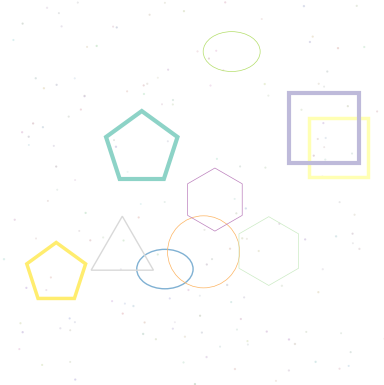[{"shape": "pentagon", "thickness": 3, "radius": 0.49, "center": [0.368, 0.614]}, {"shape": "square", "thickness": 2.5, "radius": 0.38, "center": [0.88, 0.618]}, {"shape": "square", "thickness": 3, "radius": 0.46, "center": [0.842, 0.668]}, {"shape": "oval", "thickness": 1, "radius": 0.37, "center": [0.428, 0.301]}, {"shape": "circle", "thickness": 0.5, "radius": 0.47, "center": [0.529, 0.346]}, {"shape": "oval", "thickness": 0.5, "radius": 0.37, "center": [0.602, 0.866]}, {"shape": "triangle", "thickness": 1, "radius": 0.47, "center": [0.318, 0.345]}, {"shape": "hexagon", "thickness": 0.5, "radius": 0.41, "center": [0.558, 0.482]}, {"shape": "hexagon", "thickness": 0.5, "radius": 0.45, "center": [0.698, 0.348]}, {"shape": "pentagon", "thickness": 2.5, "radius": 0.4, "center": [0.146, 0.29]}]